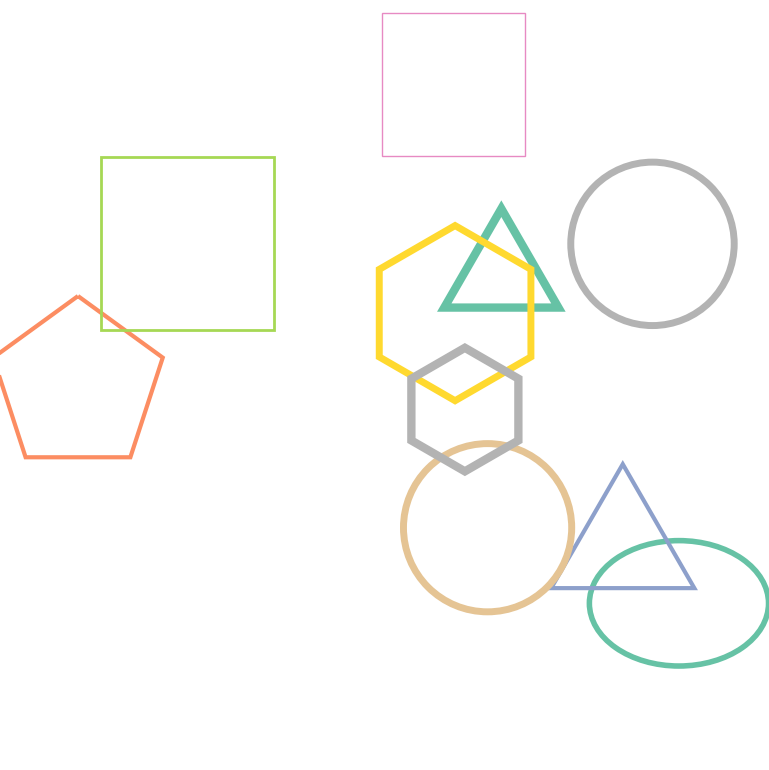[{"shape": "triangle", "thickness": 3, "radius": 0.43, "center": [0.651, 0.643]}, {"shape": "oval", "thickness": 2, "radius": 0.58, "center": [0.882, 0.216]}, {"shape": "pentagon", "thickness": 1.5, "radius": 0.58, "center": [0.101, 0.5]}, {"shape": "triangle", "thickness": 1.5, "radius": 0.54, "center": [0.809, 0.29]}, {"shape": "square", "thickness": 0.5, "radius": 0.46, "center": [0.589, 0.89]}, {"shape": "square", "thickness": 1, "radius": 0.56, "center": [0.244, 0.683]}, {"shape": "hexagon", "thickness": 2.5, "radius": 0.57, "center": [0.591, 0.593]}, {"shape": "circle", "thickness": 2.5, "radius": 0.55, "center": [0.633, 0.315]}, {"shape": "circle", "thickness": 2.5, "radius": 0.53, "center": [0.847, 0.683]}, {"shape": "hexagon", "thickness": 3, "radius": 0.4, "center": [0.604, 0.468]}]